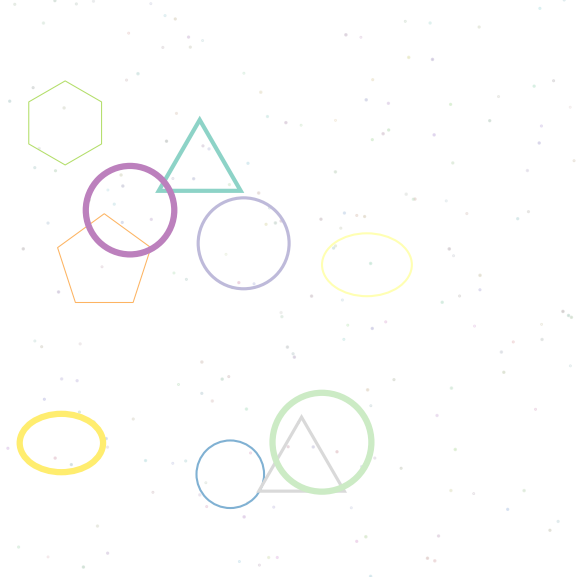[{"shape": "triangle", "thickness": 2, "radius": 0.41, "center": [0.346, 0.71]}, {"shape": "oval", "thickness": 1, "radius": 0.39, "center": [0.635, 0.541]}, {"shape": "circle", "thickness": 1.5, "radius": 0.39, "center": [0.422, 0.578]}, {"shape": "circle", "thickness": 1, "radius": 0.29, "center": [0.399, 0.178]}, {"shape": "pentagon", "thickness": 0.5, "radius": 0.42, "center": [0.181, 0.544]}, {"shape": "hexagon", "thickness": 0.5, "radius": 0.36, "center": [0.113, 0.786]}, {"shape": "triangle", "thickness": 1.5, "radius": 0.43, "center": [0.522, 0.191]}, {"shape": "circle", "thickness": 3, "radius": 0.38, "center": [0.225, 0.635]}, {"shape": "circle", "thickness": 3, "radius": 0.43, "center": [0.557, 0.233]}, {"shape": "oval", "thickness": 3, "radius": 0.36, "center": [0.106, 0.232]}]